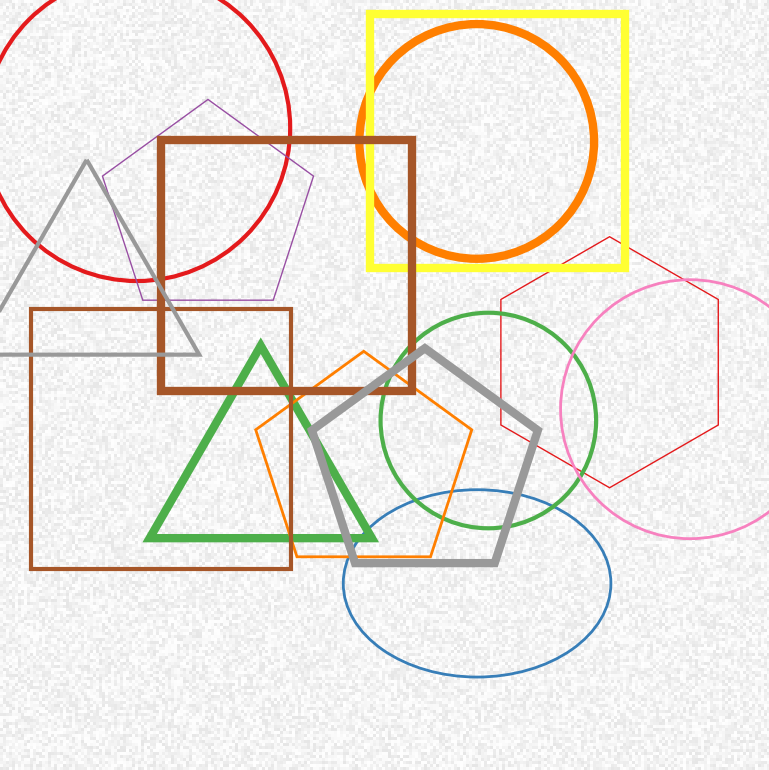[{"shape": "hexagon", "thickness": 0.5, "radius": 0.82, "center": [0.792, 0.53]}, {"shape": "circle", "thickness": 1.5, "radius": 0.99, "center": [0.178, 0.834]}, {"shape": "oval", "thickness": 1, "radius": 0.87, "center": [0.62, 0.242]}, {"shape": "triangle", "thickness": 3, "radius": 0.83, "center": [0.339, 0.384]}, {"shape": "circle", "thickness": 1.5, "radius": 0.7, "center": [0.634, 0.454]}, {"shape": "pentagon", "thickness": 0.5, "radius": 0.72, "center": [0.27, 0.727]}, {"shape": "pentagon", "thickness": 1, "radius": 0.74, "center": [0.472, 0.396]}, {"shape": "circle", "thickness": 3, "radius": 0.76, "center": [0.619, 0.816]}, {"shape": "square", "thickness": 3, "radius": 0.83, "center": [0.646, 0.817]}, {"shape": "square", "thickness": 1.5, "radius": 0.84, "center": [0.209, 0.43]}, {"shape": "square", "thickness": 3, "radius": 0.81, "center": [0.372, 0.655]}, {"shape": "circle", "thickness": 1, "radius": 0.84, "center": [0.896, 0.469]}, {"shape": "triangle", "thickness": 1.5, "radius": 0.84, "center": [0.113, 0.624]}, {"shape": "pentagon", "thickness": 3, "radius": 0.77, "center": [0.552, 0.393]}]